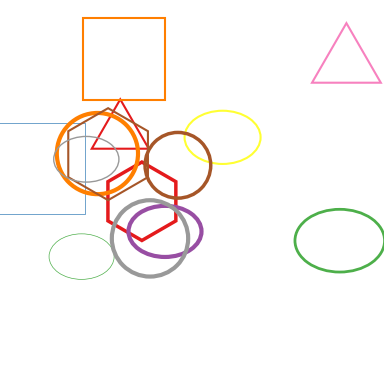[{"shape": "hexagon", "thickness": 2.5, "radius": 0.51, "center": [0.369, 0.477]}, {"shape": "triangle", "thickness": 1.5, "radius": 0.43, "center": [0.312, 0.656]}, {"shape": "square", "thickness": 0.5, "radius": 0.59, "center": [0.101, 0.562]}, {"shape": "oval", "thickness": 2, "radius": 0.58, "center": [0.882, 0.375]}, {"shape": "oval", "thickness": 0.5, "radius": 0.42, "center": [0.212, 0.334]}, {"shape": "oval", "thickness": 3, "radius": 0.47, "center": [0.429, 0.399]}, {"shape": "square", "thickness": 1.5, "radius": 0.53, "center": [0.322, 0.847]}, {"shape": "circle", "thickness": 3, "radius": 0.53, "center": [0.253, 0.601]}, {"shape": "oval", "thickness": 1.5, "radius": 0.49, "center": [0.578, 0.643]}, {"shape": "hexagon", "thickness": 1.5, "radius": 0.6, "center": [0.281, 0.6]}, {"shape": "circle", "thickness": 2.5, "radius": 0.43, "center": [0.462, 0.571]}, {"shape": "triangle", "thickness": 1.5, "radius": 0.52, "center": [0.9, 0.837]}, {"shape": "circle", "thickness": 3, "radius": 0.5, "center": [0.39, 0.381]}, {"shape": "oval", "thickness": 1, "radius": 0.42, "center": [0.224, 0.586]}]